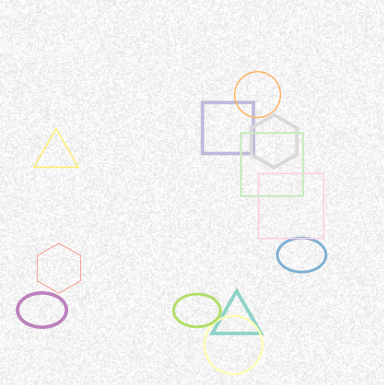[{"shape": "triangle", "thickness": 2.5, "radius": 0.37, "center": [0.615, 0.171]}, {"shape": "circle", "thickness": 1.5, "radius": 0.38, "center": [0.606, 0.104]}, {"shape": "square", "thickness": 2.5, "radius": 0.34, "center": [0.591, 0.669]}, {"shape": "hexagon", "thickness": 0.5, "radius": 0.33, "center": [0.153, 0.303]}, {"shape": "oval", "thickness": 2, "radius": 0.32, "center": [0.784, 0.338]}, {"shape": "circle", "thickness": 1, "radius": 0.3, "center": [0.669, 0.754]}, {"shape": "oval", "thickness": 2, "radius": 0.3, "center": [0.512, 0.194]}, {"shape": "square", "thickness": 1, "radius": 0.42, "center": [0.754, 0.466]}, {"shape": "hexagon", "thickness": 2.5, "radius": 0.34, "center": [0.712, 0.633]}, {"shape": "oval", "thickness": 2.5, "radius": 0.32, "center": [0.109, 0.195]}, {"shape": "square", "thickness": 1.5, "radius": 0.41, "center": [0.707, 0.573]}, {"shape": "triangle", "thickness": 1, "radius": 0.34, "center": [0.146, 0.599]}]